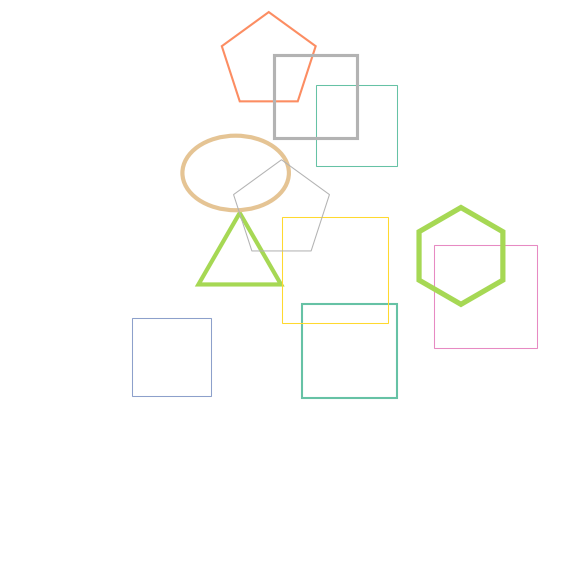[{"shape": "square", "thickness": 1, "radius": 0.41, "center": [0.605, 0.392]}, {"shape": "square", "thickness": 0.5, "radius": 0.35, "center": [0.617, 0.782]}, {"shape": "pentagon", "thickness": 1, "radius": 0.43, "center": [0.465, 0.893]}, {"shape": "square", "thickness": 0.5, "radius": 0.34, "center": [0.297, 0.381]}, {"shape": "square", "thickness": 0.5, "radius": 0.44, "center": [0.84, 0.486]}, {"shape": "hexagon", "thickness": 2.5, "radius": 0.42, "center": [0.798, 0.556]}, {"shape": "triangle", "thickness": 2, "radius": 0.41, "center": [0.415, 0.548]}, {"shape": "square", "thickness": 0.5, "radius": 0.46, "center": [0.58, 0.532]}, {"shape": "oval", "thickness": 2, "radius": 0.46, "center": [0.408, 0.7]}, {"shape": "pentagon", "thickness": 0.5, "radius": 0.44, "center": [0.487, 0.635]}, {"shape": "square", "thickness": 1.5, "radius": 0.36, "center": [0.546, 0.832]}]